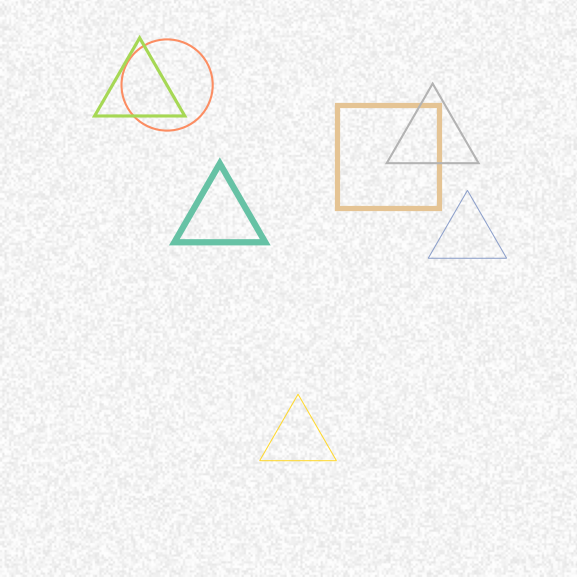[{"shape": "triangle", "thickness": 3, "radius": 0.45, "center": [0.381, 0.625]}, {"shape": "circle", "thickness": 1, "radius": 0.39, "center": [0.289, 0.852]}, {"shape": "triangle", "thickness": 0.5, "radius": 0.39, "center": [0.809, 0.591]}, {"shape": "triangle", "thickness": 1.5, "radius": 0.45, "center": [0.242, 0.843]}, {"shape": "triangle", "thickness": 0.5, "radius": 0.38, "center": [0.516, 0.24]}, {"shape": "square", "thickness": 2.5, "radius": 0.44, "center": [0.672, 0.728]}, {"shape": "triangle", "thickness": 1, "radius": 0.46, "center": [0.749, 0.762]}]